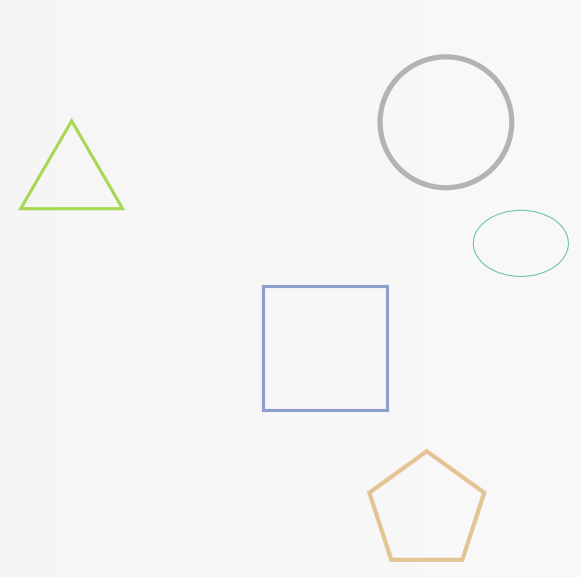[{"shape": "oval", "thickness": 0.5, "radius": 0.41, "center": [0.896, 0.578]}, {"shape": "square", "thickness": 1.5, "radius": 0.54, "center": [0.559, 0.397]}, {"shape": "triangle", "thickness": 1.5, "radius": 0.51, "center": [0.123, 0.688]}, {"shape": "pentagon", "thickness": 2, "radius": 0.52, "center": [0.734, 0.114]}, {"shape": "circle", "thickness": 2.5, "radius": 0.57, "center": [0.767, 0.787]}]